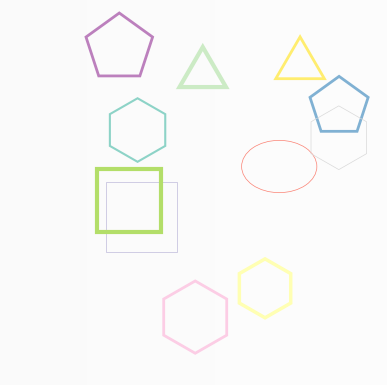[{"shape": "hexagon", "thickness": 1.5, "radius": 0.41, "center": [0.355, 0.662]}, {"shape": "hexagon", "thickness": 2.5, "radius": 0.38, "center": [0.684, 0.251]}, {"shape": "square", "thickness": 0.5, "radius": 0.46, "center": [0.366, 0.436]}, {"shape": "oval", "thickness": 0.5, "radius": 0.49, "center": [0.721, 0.568]}, {"shape": "pentagon", "thickness": 2, "radius": 0.39, "center": [0.875, 0.723]}, {"shape": "square", "thickness": 3, "radius": 0.41, "center": [0.333, 0.478]}, {"shape": "hexagon", "thickness": 2, "radius": 0.47, "center": [0.504, 0.176]}, {"shape": "hexagon", "thickness": 0.5, "radius": 0.41, "center": [0.874, 0.642]}, {"shape": "pentagon", "thickness": 2, "radius": 0.45, "center": [0.308, 0.876]}, {"shape": "triangle", "thickness": 3, "radius": 0.35, "center": [0.523, 0.809]}, {"shape": "triangle", "thickness": 2, "radius": 0.36, "center": [0.774, 0.832]}]